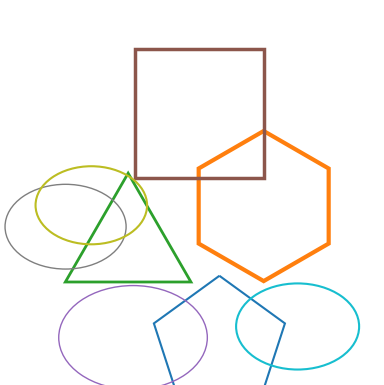[{"shape": "pentagon", "thickness": 1.5, "radius": 0.89, "center": [0.57, 0.105]}, {"shape": "hexagon", "thickness": 3, "radius": 0.97, "center": [0.685, 0.465]}, {"shape": "triangle", "thickness": 2, "radius": 0.94, "center": [0.333, 0.362]}, {"shape": "oval", "thickness": 1, "radius": 0.96, "center": [0.346, 0.123]}, {"shape": "square", "thickness": 2.5, "radius": 0.84, "center": [0.518, 0.705]}, {"shape": "oval", "thickness": 1, "radius": 0.79, "center": [0.17, 0.411]}, {"shape": "oval", "thickness": 1.5, "radius": 0.72, "center": [0.237, 0.467]}, {"shape": "oval", "thickness": 1.5, "radius": 0.8, "center": [0.773, 0.152]}]